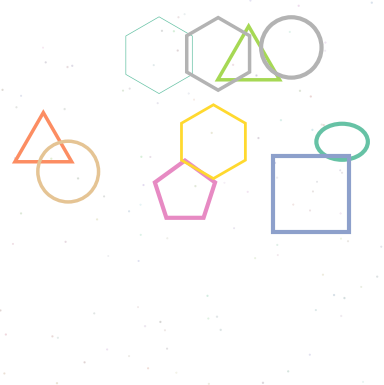[{"shape": "hexagon", "thickness": 0.5, "radius": 0.5, "center": [0.413, 0.857]}, {"shape": "oval", "thickness": 3, "radius": 0.33, "center": [0.889, 0.632]}, {"shape": "triangle", "thickness": 2.5, "radius": 0.43, "center": [0.113, 0.622]}, {"shape": "square", "thickness": 3, "radius": 0.49, "center": [0.808, 0.496]}, {"shape": "pentagon", "thickness": 3, "radius": 0.41, "center": [0.48, 0.501]}, {"shape": "triangle", "thickness": 2.5, "radius": 0.46, "center": [0.646, 0.839]}, {"shape": "hexagon", "thickness": 2, "radius": 0.48, "center": [0.554, 0.632]}, {"shape": "circle", "thickness": 2.5, "radius": 0.39, "center": [0.177, 0.554]}, {"shape": "hexagon", "thickness": 2.5, "radius": 0.47, "center": [0.567, 0.86]}, {"shape": "circle", "thickness": 3, "radius": 0.39, "center": [0.757, 0.877]}]